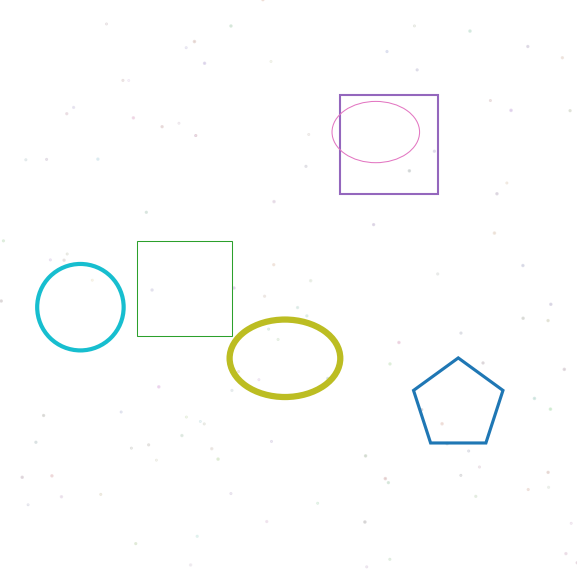[{"shape": "pentagon", "thickness": 1.5, "radius": 0.41, "center": [0.794, 0.298]}, {"shape": "square", "thickness": 0.5, "radius": 0.41, "center": [0.319, 0.499]}, {"shape": "square", "thickness": 1, "radius": 0.43, "center": [0.674, 0.749]}, {"shape": "oval", "thickness": 0.5, "radius": 0.38, "center": [0.651, 0.77]}, {"shape": "oval", "thickness": 3, "radius": 0.48, "center": [0.493, 0.379]}, {"shape": "circle", "thickness": 2, "radius": 0.37, "center": [0.139, 0.467]}]